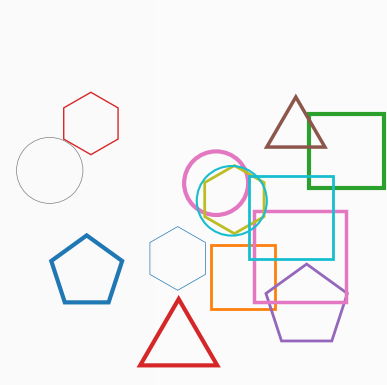[{"shape": "hexagon", "thickness": 0.5, "radius": 0.41, "center": [0.459, 0.329]}, {"shape": "pentagon", "thickness": 3, "radius": 0.48, "center": [0.224, 0.292]}, {"shape": "square", "thickness": 2, "radius": 0.41, "center": [0.627, 0.28]}, {"shape": "square", "thickness": 3, "radius": 0.48, "center": [0.894, 0.608]}, {"shape": "hexagon", "thickness": 1, "radius": 0.4, "center": [0.235, 0.679]}, {"shape": "triangle", "thickness": 3, "radius": 0.57, "center": [0.461, 0.108]}, {"shape": "pentagon", "thickness": 2, "radius": 0.55, "center": [0.791, 0.204]}, {"shape": "triangle", "thickness": 2.5, "radius": 0.43, "center": [0.763, 0.661]}, {"shape": "circle", "thickness": 3, "radius": 0.41, "center": [0.558, 0.524]}, {"shape": "square", "thickness": 2.5, "radius": 0.59, "center": [0.775, 0.333]}, {"shape": "circle", "thickness": 0.5, "radius": 0.43, "center": [0.128, 0.557]}, {"shape": "hexagon", "thickness": 2, "radius": 0.44, "center": [0.605, 0.482]}, {"shape": "circle", "thickness": 1.5, "radius": 0.45, "center": [0.598, 0.478]}, {"shape": "square", "thickness": 2, "radius": 0.54, "center": [0.751, 0.435]}]